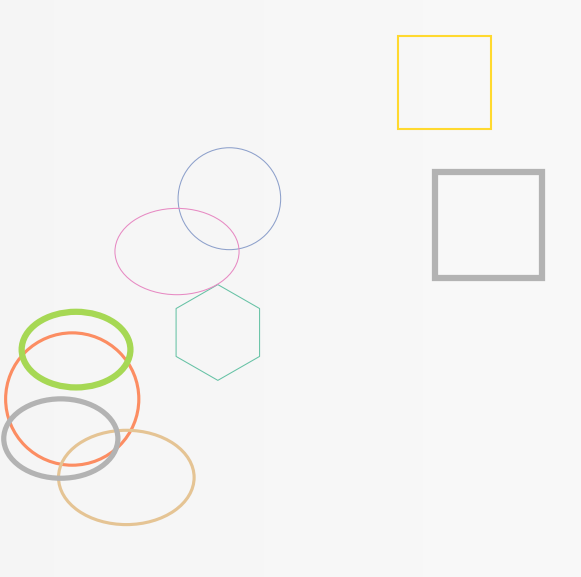[{"shape": "hexagon", "thickness": 0.5, "radius": 0.41, "center": [0.375, 0.423]}, {"shape": "circle", "thickness": 1.5, "radius": 0.57, "center": [0.124, 0.308]}, {"shape": "circle", "thickness": 0.5, "radius": 0.44, "center": [0.395, 0.655]}, {"shape": "oval", "thickness": 0.5, "radius": 0.53, "center": [0.305, 0.564]}, {"shape": "oval", "thickness": 3, "radius": 0.47, "center": [0.131, 0.394]}, {"shape": "square", "thickness": 1, "radius": 0.4, "center": [0.765, 0.856]}, {"shape": "oval", "thickness": 1.5, "radius": 0.58, "center": [0.217, 0.172]}, {"shape": "oval", "thickness": 2.5, "radius": 0.49, "center": [0.105, 0.24]}, {"shape": "square", "thickness": 3, "radius": 0.46, "center": [0.841, 0.61]}]